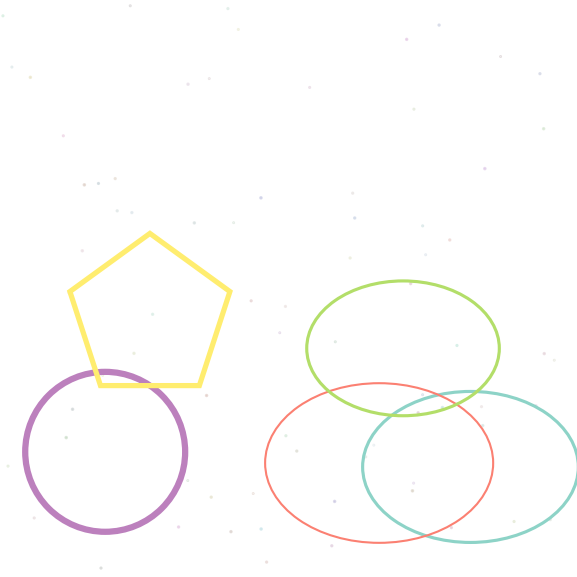[{"shape": "oval", "thickness": 1.5, "radius": 0.93, "center": [0.815, 0.191]}, {"shape": "oval", "thickness": 1, "radius": 0.99, "center": [0.657, 0.197]}, {"shape": "oval", "thickness": 1.5, "radius": 0.83, "center": [0.698, 0.396]}, {"shape": "circle", "thickness": 3, "radius": 0.69, "center": [0.182, 0.217]}, {"shape": "pentagon", "thickness": 2.5, "radius": 0.73, "center": [0.26, 0.449]}]